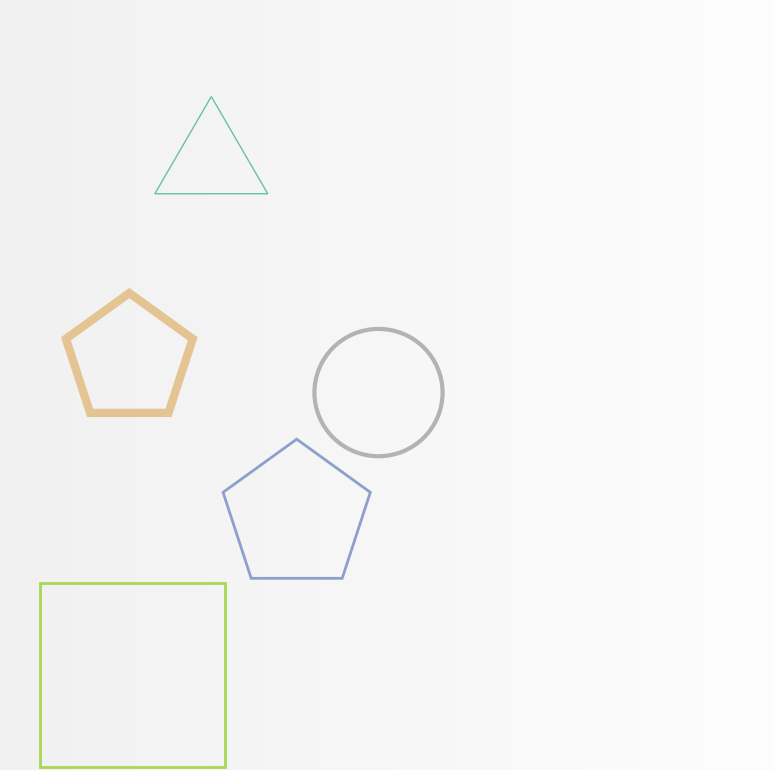[{"shape": "triangle", "thickness": 0.5, "radius": 0.42, "center": [0.273, 0.79]}, {"shape": "pentagon", "thickness": 1, "radius": 0.5, "center": [0.383, 0.33]}, {"shape": "square", "thickness": 1, "radius": 0.6, "center": [0.171, 0.123]}, {"shape": "pentagon", "thickness": 3, "radius": 0.43, "center": [0.167, 0.533]}, {"shape": "circle", "thickness": 1.5, "radius": 0.41, "center": [0.488, 0.49]}]